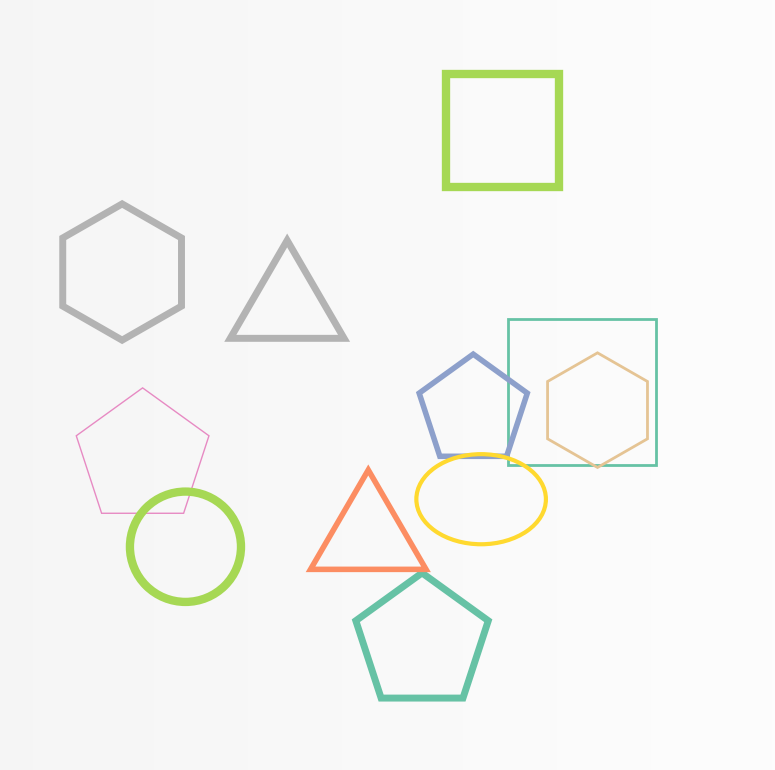[{"shape": "pentagon", "thickness": 2.5, "radius": 0.45, "center": [0.545, 0.166]}, {"shape": "square", "thickness": 1, "radius": 0.48, "center": [0.751, 0.491]}, {"shape": "triangle", "thickness": 2, "radius": 0.43, "center": [0.475, 0.304]}, {"shape": "pentagon", "thickness": 2, "radius": 0.37, "center": [0.611, 0.467]}, {"shape": "pentagon", "thickness": 0.5, "radius": 0.45, "center": [0.184, 0.406]}, {"shape": "square", "thickness": 3, "radius": 0.37, "center": [0.648, 0.831]}, {"shape": "circle", "thickness": 3, "radius": 0.36, "center": [0.239, 0.29]}, {"shape": "oval", "thickness": 1.5, "radius": 0.42, "center": [0.621, 0.352]}, {"shape": "hexagon", "thickness": 1, "radius": 0.37, "center": [0.771, 0.467]}, {"shape": "hexagon", "thickness": 2.5, "radius": 0.44, "center": [0.158, 0.647]}, {"shape": "triangle", "thickness": 2.5, "radius": 0.42, "center": [0.371, 0.603]}]